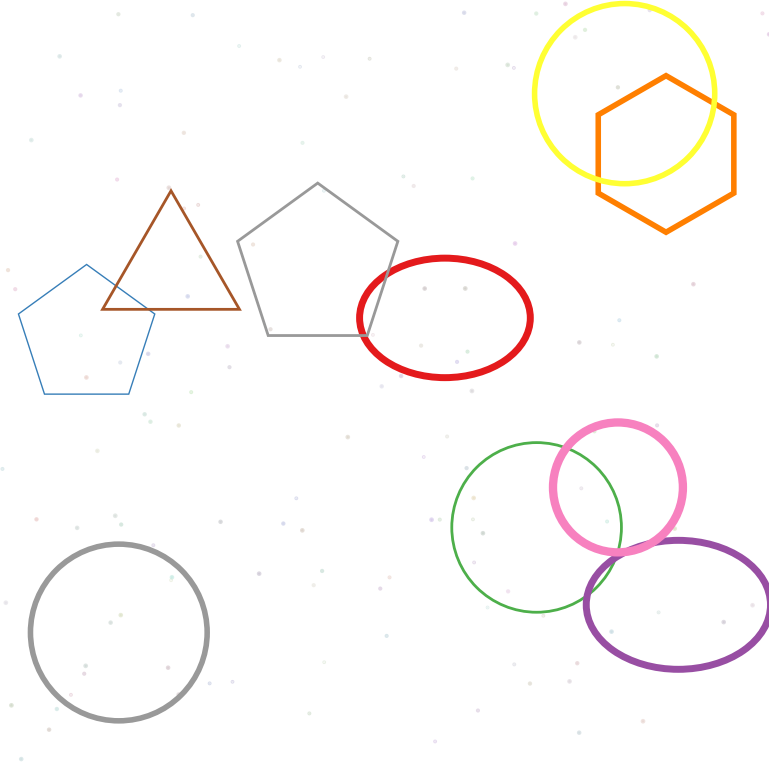[{"shape": "oval", "thickness": 2.5, "radius": 0.55, "center": [0.578, 0.587]}, {"shape": "pentagon", "thickness": 0.5, "radius": 0.47, "center": [0.112, 0.563]}, {"shape": "circle", "thickness": 1, "radius": 0.55, "center": [0.697, 0.315]}, {"shape": "oval", "thickness": 2.5, "radius": 0.6, "center": [0.881, 0.215]}, {"shape": "hexagon", "thickness": 2, "radius": 0.51, "center": [0.865, 0.8]}, {"shape": "circle", "thickness": 2, "radius": 0.58, "center": [0.811, 0.878]}, {"shape": "triangle", "thickness": 1, "radius": 0.51, "center": [0.222, 0.65]}, {"shape": "circle", "thickness": 3, "radius": 0.42, "center": [0.803, 0.367]}, {"shape": "circle", "thickness": 2, "radius": 0.57, "center": [0.154, 0.179]}, {"shape": "pentagon", "thickness": 1, "radius": 0.55, "center": [0.413, 0.653]}]